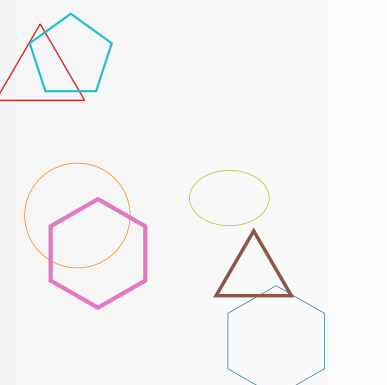[{"shape": "hexagon", "thickness": 0.5, "radius": 0.72, "center": [0.713, 0.114]}, {"shape": "circle", "thickness": 0.5, "radius": 0.68, "center": [0.2, 0.44]}, {"shape": "triangle", "thickness": 1, "radius": 0.66, "center": [0.104, 0.806]}, {"shape": "triangle", "thickness": 2.5, "radius": 0.56, "center": [0.655, 0.288]}, {"shape": "hexagon", "thickness": 3, "radius": 0.71, "center": [0.253, 0.342]}, {"shape": "oval", "thickness": 0.5, "radius": 0.51, "center": [0.592, 0.486]}, {"shape": "pentagon", "thickness": 1.5, "radius": 0.56, "center": [0.183, 0.853]}]